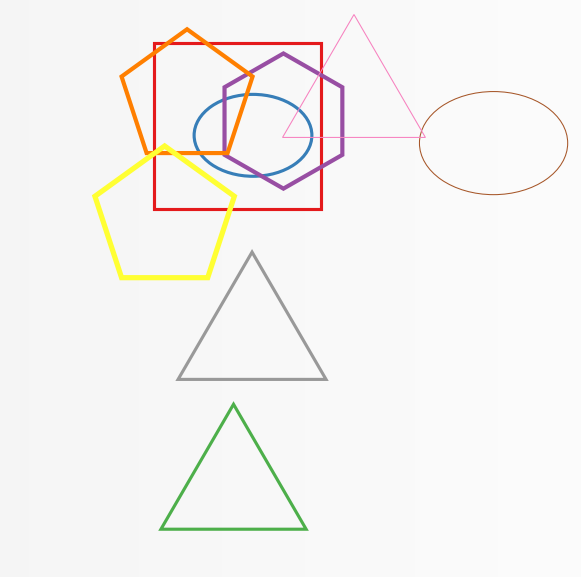[{"shape": "square", "thickness": 1.5, "radius": 0.72, "center": [0.409, 0.78]}, {"shape": "oval", "thickness": 1.5, "radius": 0.51, "center": [0.435, 0.765]}, {"shape": "triangle", "thickness": 1.5, "radius": 0.72, "center": [0.402, 0.155]}, {"shape": "hexagon", "thickness": 2, "radius": 0.59, "center": [0.488, 0.79]}, {"shape": "pentagon", "thickness": 2, "radius": 0.59, "center": [0.322, 0.83]}, {"shape": "pentagon", "thickness": 2.5, "radius": 0.63, "center": [0.283, 0.62]}, {"shape": "oval", "thickness": 0.5, "radius": 0.64, "center": [0.849, 0.751]}, {"shape": "triangle", "thickness": 0.5, "radius": 0.71, "center": [0.609, 0.832]}, {"shape": "triangle", "thickness": 1.5, "radius": 0.73, "center": [0.434, 0.416]}]